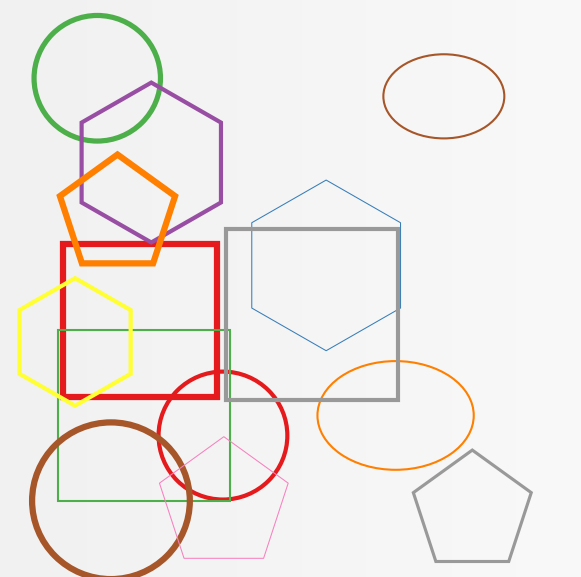[{"shape": "square", "thickness": 3, "radius": 0.66, "center": [0.241, 0.444]}, {"shape": "circle", "thickness": 2, "radius": 0.55, "center": [0.384, 0.245]}, {"shape": "hexagon", "thickness": 0.5, "radius": 0.74, "center": [0.561, 0.54]}, {"shape": "circle", "thickness": 2.5, "radius": 0.54, "center": [0.167, 0.864]}, {"shape": "square", "thickness": 1, "radius": 0.74, "center": [0.248, 0.279]}, {"shape": "hexagon", "thickness": 2, "radius": 0.69, "center": [0.26, 0.718]}, {"shape": "pentagon", "thickness": 3, "radius": 0.52, "center": [0.202, 0.627]}, {"shape": "oval", "thickness": 1, "radius": 0.67, "center": [0.681, 0.28]}, {"shape": "hexagon", "thickness": 2, "radius": 0.55, "center": [0.129, 0.407]}, {"shape": "oval", "thickness": 1, "radius": 0.52, "center": [0.764, 0.832]}, {"shape": "circle", "thickness": 3, "radius": 0.68, "center": [0.191, 0.132]}, {"shape": "pentagon", "thickness": 0.5, "radius": 0.58, "center": [0.385, 0.127]}, {"shape": "pentagon", "thickness": 1.5, "radius": 0.53, "center": [0.813, 0.113]}, {"shape": "square", "thickness": 2, "radius": 0.74, "center": [0.537, 0.455]}]